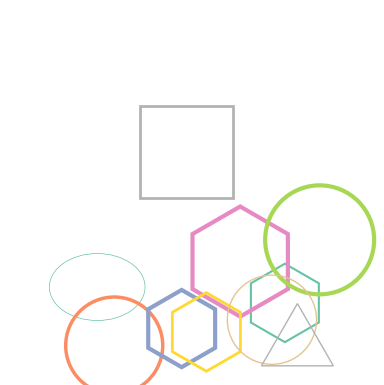[{"shape": "hexagon", "thickness": 1.5, "radius": 0.51, "center": [0.74, 0.213]}, {"shape": "oval", "thickness": 0.5, "radius": 0.62, "center": [0.252, 0.254]}, {"shape": "circle", "thickness": 2.5, "radius": 0.63, "center": [0.297, 0.102]}, {"shape": "hexagon", "thickness": 3, "radius": 0.5, "center": [0.472, 0.147]}, {"shape": "hexagon", "thickness": 3, "radius": 0.71, "center": [0.624, 0.321]}, {"shape": "circle", "thickness": 3, "radius": 0.71, "center": [0.83, 0.377]}, {"shape": "hexagon", "thickness": 2, "radius": 0.51, "center": [0.536, 0.138]}, {"shape": "circle", "thickness": 1, "radius": 0.58, "center": [0.706, 0.17]}, {"shape": "square", "thickness": 2, "radius": 0.6, "center": [0.484, 0.605]}, {"shape": "triangle", "thickness": 1, "radius": 0.54, "center": [0.773, 0.104]}]